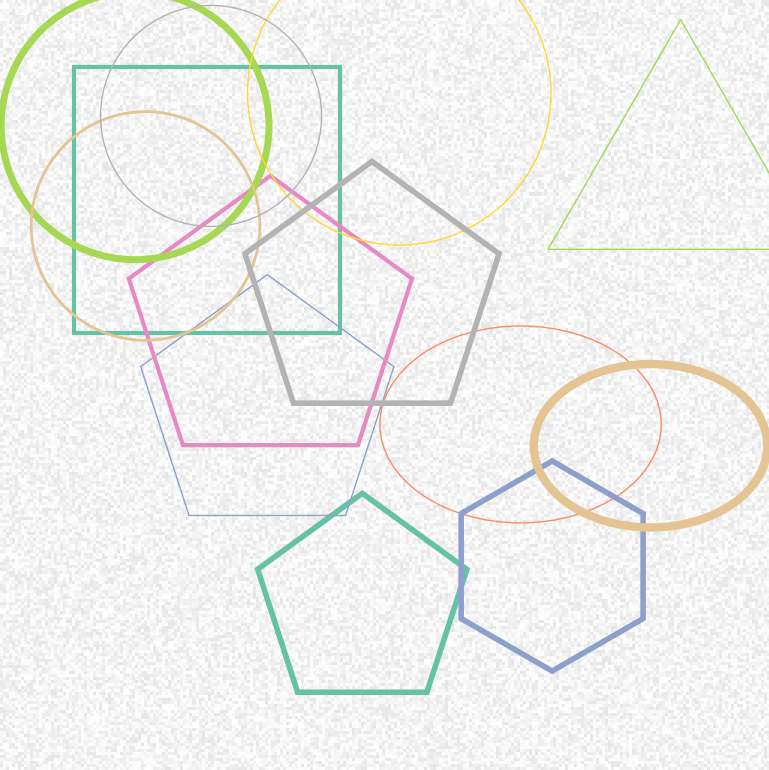[{"shape": "square", "thickness": 1.5, "radius": 0.86, "center": [0.269, 0.74]}, {"shape": "pentagon", "thickness": 2, "radius": 0.71, "center": [0.47, 0.217]}, {"shape": "oval", "thickness": 0.5, "radius": 0.91, "center": [0.676, 0.449]}, {"shape": "pentagon", "thickness": 0.5, "radius": 0.86, "center": [0.347, 0.47]}, {"shape": "hexagon", "thickness": 2, "radius": 0.68, "center": [0.717, 0.265]}, {"shape": "pentagon", "thickness": 1.5, "radius": 0.97, "center": [0.351, 0.578]}, {"shape": "triangle", "thickness": 0.5, "radius": 0.99, "center": [0.884, 0.776]}, {"shape": "circle", "thickness": 2.5, "radius": 0.87, "center": [0.175, 0.837]}, {"shape": "circle", "thickness": 0.5, "radius": 0.99, "center": [0.519, 0.879]}, {"shape": "oval", "thickness": 3, "radius": 0.76, "center": [0.845, 0.421]}, {"shape": "circle", "thickness": 1, "radius": 0.74, "center": [0.189, 0.707]}, {"shape": "pentagon", "thickness": 2, "radius": 0.87, "center": [0.483, 0.617]}, {"shape": "circle", "thickness": 0.5, "radius": 0.72, "center": [0.274, 0.849]}]